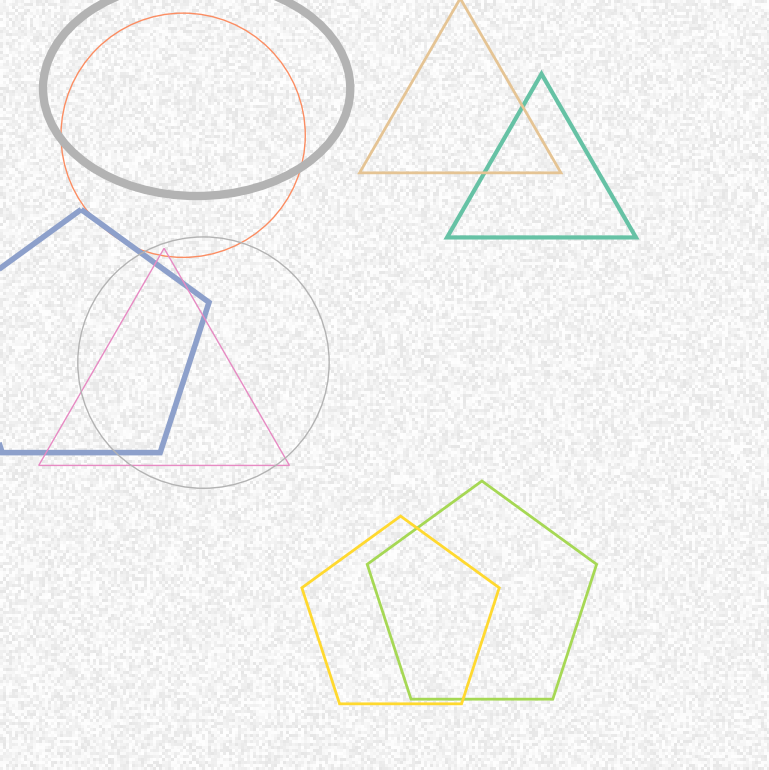[{"shape": "triangle", "thickness": 1.5, "radius": 0.71, "center": [0.703, 0.762]}, {"shape": "circle", "thickness": 0.5, "radius": 0.79, "center": [0.238, 0.824]}, {"shape": "pentagon", "thickness": 2, "radius": 0.87, "center": [0.105, 0.553]}, {"shape": "triangle", "thickness": 0.5, "radius": 0.94, "center": [0.213, 0.49]}, {"shape": "pentagon", "thickness": 1, "radius": 0.78, "center": [0.626, 0.219]}, {"shape": "pentagon", "thickness": 1, "radius": 0.67, "center": [0.52, 0.195]}, {"shape": "triangle", "thickness": 1, "radius": 0.76, "center": [0.598, 0.851]}, {"shape": "circle", "thickness": 0.5, "radius": 0.82, "center": [0.264, 0.529]}, {"shape": "oval", "thickness": 3, "radius": 1.0, "center": [0.255, 0.885]}]